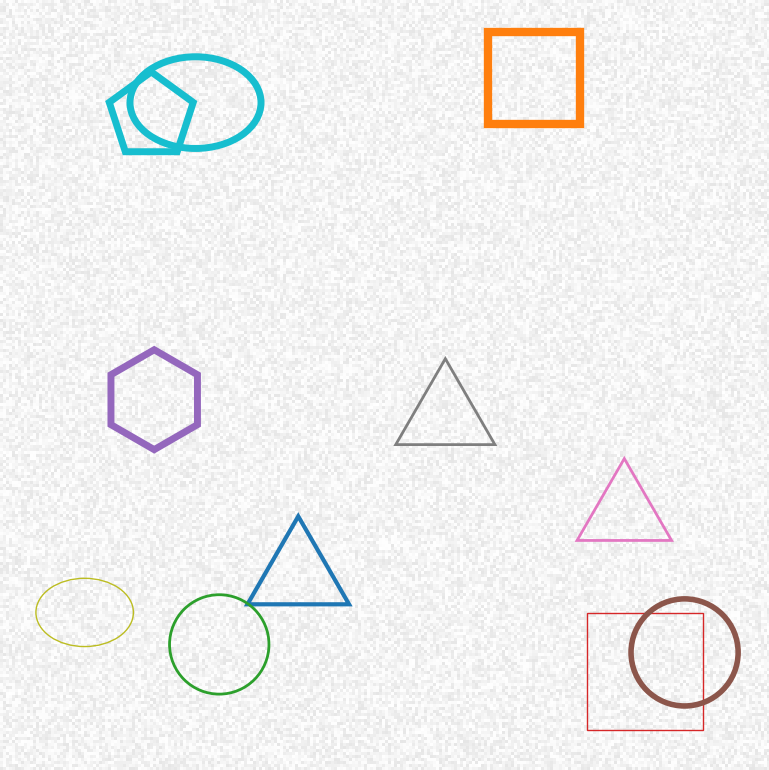[{"shape": "triangle", "thickness": 1.5, "radius": 0.38, "center": [0.387, 0.253]}, {"shape": "square", "thickness": 3, "radius": 0.3, "center": [0.693, 0.899]}, {"shape": "circle", "thickness": 1, "radius": 0.32, "center": [0.285, 0.163]}, {"shape": "square", "thickness": 0.5, "radius": 0.38, "center": [0.838, 0.128]}, {"shape": "hexagon", "thickness": 2.5, "radius": 0.32, "center": [0.2, 0.481]}, {"shape": "circle", "thickness": 2, "radius": 0.35, "center": [0.889, 0.153]}, {"shape": "triangle", "thickness": 1, "radius": 0.35, "center": [0.811, 0.334]}, {"shape": "triangle", "thickness": 1, "radius": 0.37, "center": [0.578, 0.46]}, {"shape": "oval", "thickness": 0.5, "radius": 0.32, "center": [0.11, 0.205]}, {"shape": "pentagon", "thickness": 2.5, "radius": 0.29, "center": [0.196, 0.849]}, {"shape": "oval", "thickness": 2.5, "radius": 0.43, "center": [0.254, 0.867]}]